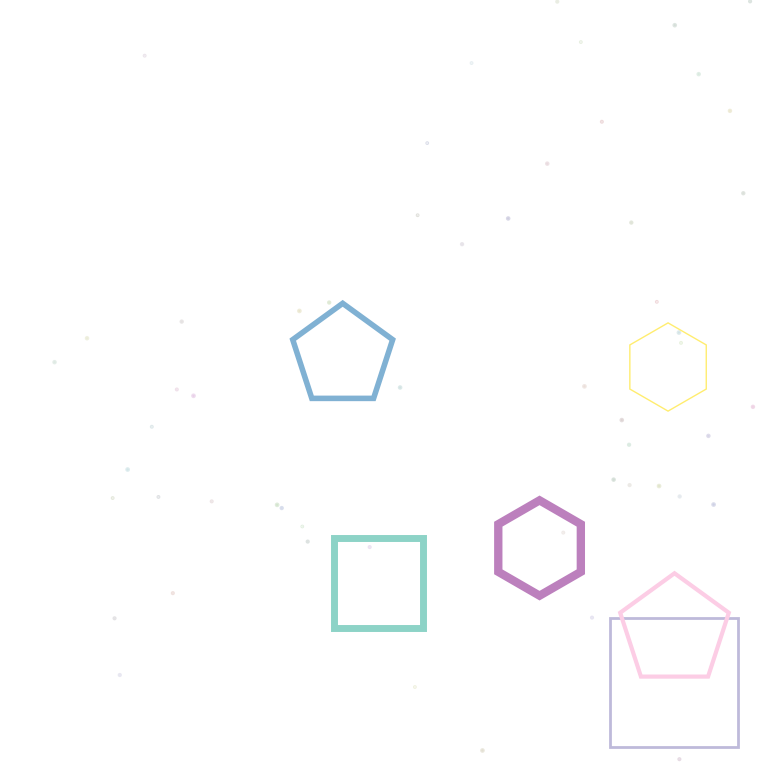[{"shape": "square", "thickness": 2.5, "radius": 0.29, "center": [0.492, 0.243]}, {"shape": "square", "thickness": 1, "radius": 0.42, "center": [0.876, 0.114]}, {"shape": "pentagon", "thickness": 2, "radius": 0.34, "center": [0.445, 0.538]}, {"shape": "pentagon", "thickness": 1.5, "radius": 0.37, "center": [0.876, 0.181]}, {"shape": "hexagon", "thickness": 3, "radius": 0.31, "center": [0.701, 0.288]}, {"shape": "hexagon", "thickness": 0.5, "radius": 0.29, "center": [0.868, 0.523]}]